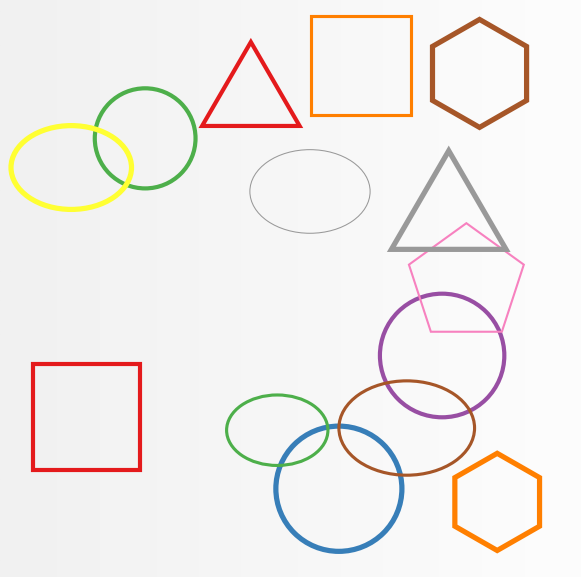[{"shape": "triangle", "thickness": 2, "radius": 0.48, "center": [0.432, 0.829]}, {"shape": "square", "thickness": 2, "radius": 0.46, "center": [0.149, 0.277]}, {"shape": "circle", "thickness": 2.5, "radius": 0.54, "center": [0.583, 0.153]}, {"shape": "circle", "thickness": 2, "radius": 0.43, "center": [0.25, 0.76]}, {"shape": "oval", "thickness": 1.5, "radius": 0.44, "center": [0.477, 0.254]}, {"shape": "circle", "thickness": 2, "radius": 0.54, "center": [0.761, 0.384]}, {"shape": "square", "thickness": 1.5, "radius": 0.43, "center": [0.621, 0.886]}, {"shape": "hexagon", "thickness": 2.5, "radius": 0.42, "center": [0.855, 0.13]}, {"shape": "oval", "thickness": 2.5, "radius": 0.52, "center": [0.123, 0.709]}, {"shape": "oval", "thickness": 1.5, "radius": 0.58, "center": [0.7, 0.258]}, {"shape": "hexagon", "thickness": 2.5, "radius": 0.47, "center": [0.825, 0.872]}, {"shape": "pentagon", "thickness": 1, "radius": 0.52, "center": [0.802, 0.509]}, {"shape": "oval", "thickness": 0.5, "radius": 0.52, "center": [0.533, 0.668]}, {"shape": "triangle", "thickness": 2.5, "radius": 0.57, "center": [0.772, 0.624]}]